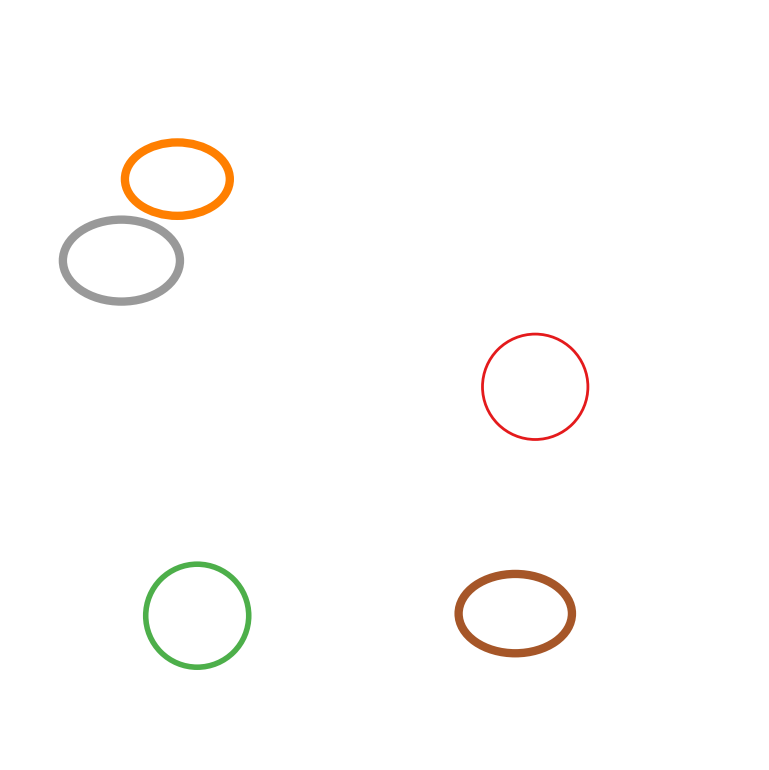[{"shape": "circle", "thickness": 1, "radius": 0.34, "center": [0.695, 0.498]}, {"shape": "circle", "thickness": 2, "radius": 0.33, "center": [0.256, 0.2]}, {"shape": "oval", "thickness": 3, "radius": 0.34, "center": [0.23, 0.767]}, {"shape": "oval", "thickness": 3, "radius": 0.37, "center": [0.669, 0.203]}, {"shape": "oval", "thickness": 3, "radius": 0.38, "center": [0.158, 0.662]}]